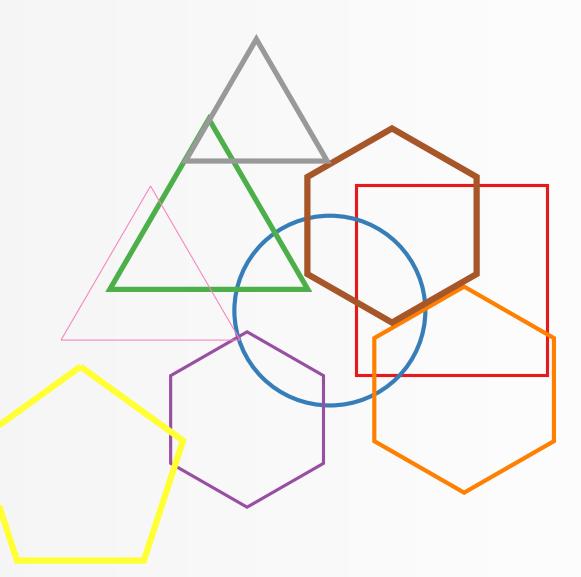[{"shape": "square", "thickness": 1.5, "radius": 0.82, "center": [0.777, 0.514]}, {"shape": "circle", "thickness": 2, "radius": 0.82, "center": [0.568, 0.461]}, {"shape": "triangle", "thickness": 2.5, "radius": 0.98, "center": [0.359, 0.596]}, {"shape": "hexagon", "thickness": 1.5, "radius": 0.76, "center": [0.425, 0.273]}, {"shape": "hexagon", "thickness": 2, "radius": 0.89, "center": [0.798, 0.324]}, {"shape": "pentagon", "thickness": 3, "radius": 0.93, "center": [0.138, 0.179]}, {"shape": "hexagon", "thickness": 3, "radius": 0.84, "center": [0.674, 0.609]}, {"shape": "triangle", "thickness": 0.5, "radius": 0.89, "center": [0.259, 0.499]}, {"shape": "triangle", "thickness": 2.5, "radius": 0.7, "center": [0.441, 0.791]}]